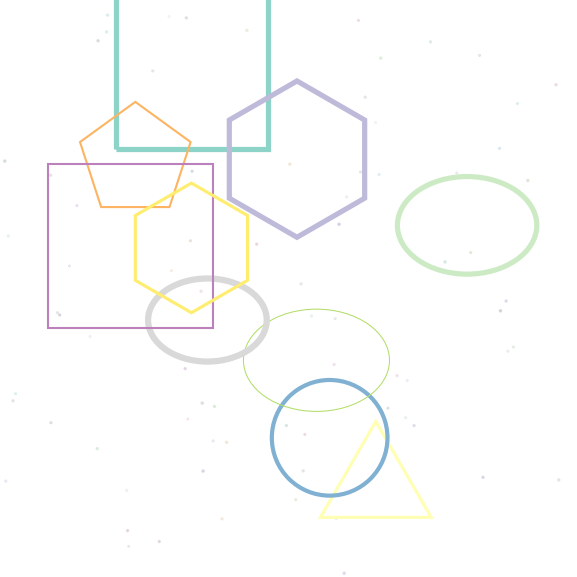[{"shape": "square", "thickness": 2.5, "radius": 0.66, "center": [0.333, 0.872]}, {"shape": "triangle", "thickness": 1.5, "radius": 0.55, "center": [0.651, 0.159]}, {"shape": "hexagon", "thickness": 2.5, "radius": 0.68, "center": [0.514, 0.724]}, {"shape": "circle", "thickness": 2, "radius": 0.5, "center": [0.571, 0.241]}, {"shape": "pentagon", "thickness": 1, "radius": 0.5, "center": [0.234, 0.722]}, {"shape": "oval", "thickness": 0.5, "radius": 0.63, "center": [0.548, 0.375]}, {"shape": "oval", "thickness": 3, "radius": 0.51, "center": [0.359, 0.445]}, {"shape": "square", "thickness": 1, "radius": 0.71, "center": [0.226, 0.573]}, {"shape": "oval", "thickness": 2.5, "radius": 0.6, "center": [0.809, 0.609]}, {"shape": "hexagon", "thickness": 1.5, "radius": 0.56, "center": [0.331, 0.57]}]